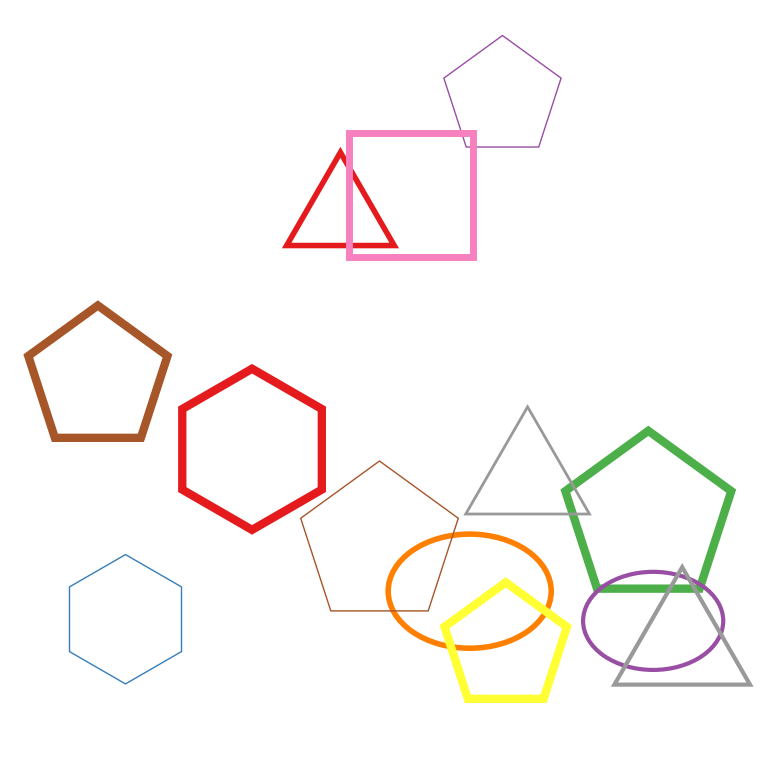[{"shape": "triangle", "thickness": 2, "radius": 0.4, "center": [0.442, 0.721]}, {"shape": "hexagon", "thickness": 3, "radius": 0.52, "center": [0.327, 0.416]}, {"shape": "hexagon", "thickness": 0.5, "radius": 0.42, "center": [0.163, 0.196]}, {"shape": "pentagon", "thickness": 3, "radius": 0.57, "center": [0.842, 0.327]}, {"shape": "pentagon", "thickness": 0.5, "radius": 0.4, "center": [0.653, 0.874]}, {"shape": "oval", "thickness": 1.5, "radius": 0.46, "center": [0.848, 0.194]}, {"shape": "oval", "thickness": 2, "radius": 0.53, "center": [0.61, 0.232]}, {"shape": "pentagon", "thickness": 3, "radius": 0.42, "center": [0.657, 0.16]}, {"shape": "pentagon", "thickness": 0.5, "radius": 0.54, "center": [0.493, 0.294]}, {"shape": "pentagon", "thickness": 3, "radius": 0.48, "center": [0.127, 0.508]}, {"shape": "square", "thickness": 2.5, "radius": 0.4, "center": [0.534, 0.747]}, {"shape": "triangle", "thickness": 1.5, "radius": 0.51, "center": [0.886, 0.162]}, {"shape": "triangle", "thickness": 1, "radius": 0.46, "center": [0.685, 0.379]}]